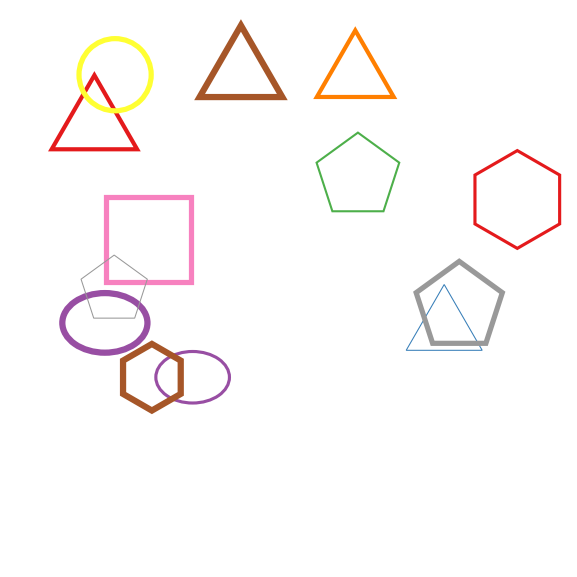[{"shape": "triangle", "thickness": 2, "radius": 0.43, "center": [0.163, 0.783]}, {"shape": "hexagon", "thickness": 1.5, "radius": 0.42, "center": [0.896, 0.654]}, {"shape": "triangle", "thickness": 0.5, "radius": 0.38, "center": [0.769, 0.431]}, {"shape": "pentagon", "thickness": 1, "radius": 0.38, "center": [0.62, 0.694]}, {"shape": "oval", "thickness": 1.5, "radius": 0.32, "center": [0.334, 0.346]}, {"shape": "oval", "thickness": 3, "radius": 0.37, "center": [0.182, 0.44]}, {"shape": "triangle", "thickness": 2, "radius": 0.38, "center": [0.615, 0.87]}, {"shape": "circle", "thickness": 2.5, "radius": 0.31, "center": [0.199, 0.87]}, {"shape": "hexagon", "thickness": 3, "radius": 0.29, "center": [0.263, 0.346]}, {"shape": "triangle", "thickness": 3, "radius": 0.41, "center": [0.417, 0.872]}, {"shape": "square", "thickness": 2.5, "radius": 0.37, "center": [0.258, 0.584]}, {"shape": "pentagon", "thickness": 0.5, "radius": 0.3, "center": [0.198, 0.497]}, {"shape": "pentagon", "thickness": 2.5, "radius": 0.39, "center": [0.795, 0.468]}]